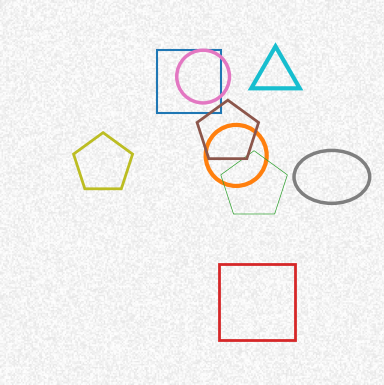[{"shape": "square", "thickness": 1.5, "radius": 0.41, "center": [0.491, 0.789]}, {"shape": "circle", "thickness": 3, "radius": 0.4, "center": [0.613, 0.596]}, {"shape": "pentagon", "thickness": 0.5, "radius": 0.45, "center": [0.66, 0.518]}, {"shape": "square", "thickness": 2, "radius": 0.5, "center": [0.667, 0.216]}, {"shape": "pentagon", "thickness": 2, "radius": 0.42, "center": [0.592, 0.656]}, {"shape": "circle", "thickness": 2.5, "radius": 0.34, "center": [0.528, 0.801]}, {"shape": "oval", "thickness": 2.5, "radius": 0.49, "center": [0.862, 0.541]}, {"shape": "pentagon", "thickness": 2, "radius": 0.4, "center": [0.268, 0.575]}, {"shape": "triangle", "thickness": 3, "radius": 0.36, "center": [0.716, 0.807]}]